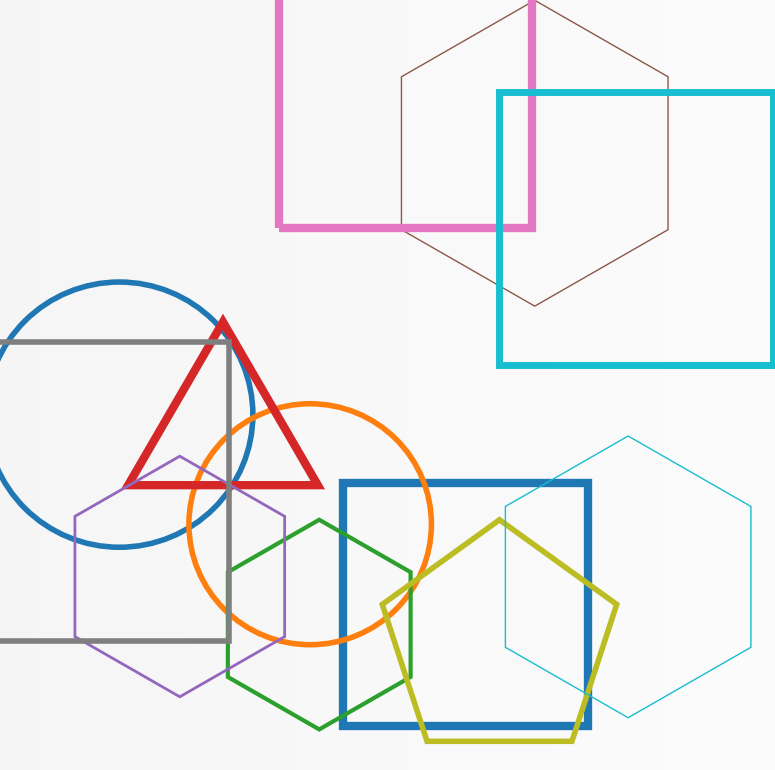[{"shape": "circle", "thickness": 2, "radius": 0.86, "center": [0.154, 0.462]}, {"shape": "square", "thickness": 3, "radius": 0.79, "center": [0.6, 0.215]}, {"shape": "circle", "thickness": 2, "radius": 0.78, "center": [0.4, 0.319]}, {"shape": "hexagon", "thickness": 1.5, "radius": 0.68, "center": [0.412, 0.189]}, {"shape": "triangle", "thickness": 3, "radius": 0.71, "center": [0.288, 0.441]}, {"shape": "hexagon", "thickness": 1, "radius": 0.78, "center": [0.232, 0.251]}, {"shape": "hexagon", "thickness": 0.5, "radius": 0.99, "center": [0.69, 0.801]}, {"shape": "square", "thickness": 3, "radius": 0.81, "center": [0.523, 0.867]}, {"shape": "square", "thickness": 2, "radius": 0.97, "center": [0.101, 0.362]}, {"shape": "pentagon", "thickness": 2, "radius": 0.8, "center": [0.644, 0.166]}, {"shape": "square", "thickness": 2.5, "radius": 0.88, "center": [0.821, 0.703]}, {"shape": "hexagon", "thickness": 0.5, "radius": 0.91, "center": [0.811, 0.251]}]